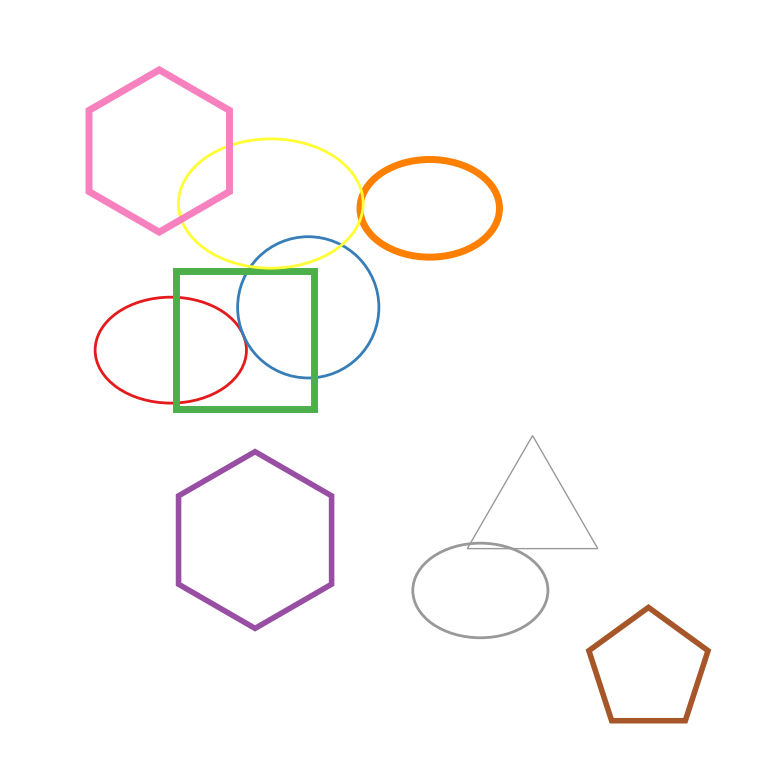[{"shape": "oval", "thickness": 1, "radius": 0.49, "center": [0.222, 0.545]}, {"shape": "circle", "thickness": 1, "radius": 0.46, "center": [0.4, 0.601]}, {"shape": "square", "thickness": 2.5, "radius": 0.45, "center": [0.318, 0.559]}, {"shape": "hexagon", "thickness": 2, "radius": 0.57, "center": [0.331, 0.299]}, {"shape": "oval", "thickness": 2.5, "radius": 0.45, "center": [0.558, 0.729]}, {"shape": "oval", "thickness": 1, "radius": 0.6, "center": [0.352, 0.736]}, {"shape": "pentagon", "thickness": 2, "radius": 0.41, "center": [0.842, 0.13]}, {"shape": "hexagon", "thickness": 2.5, "radius": 0.53, "center": [0.207, 0.804]}, {"shape": "oval", "thickness": 1, "radius": 0.44, "center": [0.624, 0.233]}, {"shape": "triangle", "thickness": 0.5, "radius": 0.49, "center": [0.692, 0.336]}]